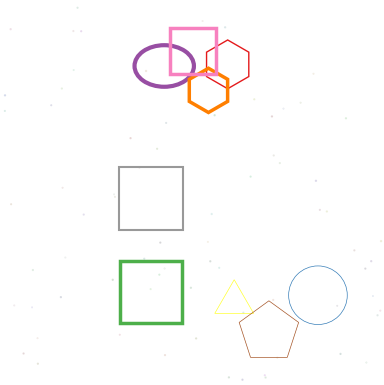[{"shape": "hexagon", "thickness": 1, "radius": 0.32, "center": [0.591, 0.833]}, {"shape": "circle", "thickness": 0.5, "radius": 0.38, "center": [0.826, 0.233]}, {"shape": "square", "thickness": 2.5, "radius": 0.4, "center": [0.392, 0.242]}, {"shape": "oval", "thickness": 3, "radius": 0.39, "center": [0.427, 0.829]}, {"shape": "hexagon", "thickness": 2.5, "radius": 0.29, "center": [0.541, 0.765]}, {"shape": "triangle", "thickness": 0.5, "radius": 0.29, "center": [0.608, 0.215]}, {"shape": "pentagon", "thickness": 0.5, "radius": 0.41, "center": [0.698, 0.137]}, {"shape": "square", "thickness": 2.5, "radius": 0.3, "center": [0.501, 0.868]}, {"shape": "square", "thickness": 1.5, "radius": 0.41, "center": [0.393, 0.485]}]